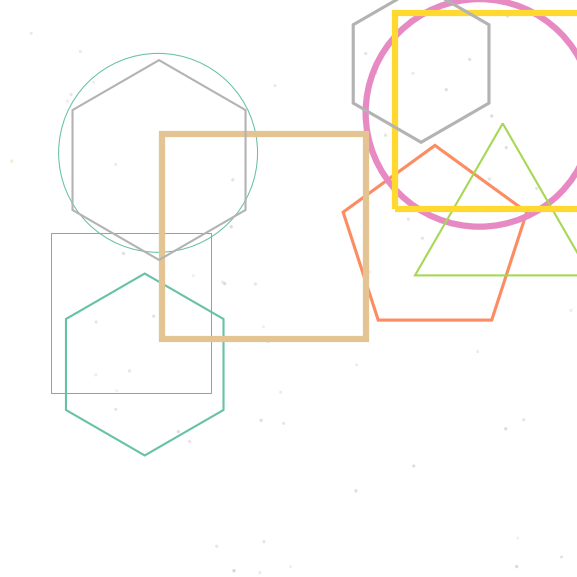[{"shape": "hexagon", "thickness": 1, "radius": 0.79, "center": [0.251, 0.368]}, {"shape": "circle", "thickness": 0.5, "radius": 0.86, "center": [0.274, 0.734]}, {"shape": "pentagon", "thickness": 1.5, "radius": 0.84, "center": [0.753, 0.58]}, {"shape": "square", "thickness": 0.5, "radius": 0.69, "center": [0.226, 0.457]}, {"shape": "circle", "thickness": 3, "radius": 0.99, "center": [0.83, 0.804]}, {"shape": "triangle", "thickness": 1, "radius": 0.88, "center": [0.87, 0.61]}, {"shape": "square", "thickness": 3, "radius": 0.85, "center": [0.853, 0.807]}, {"shape": "square", "thickness": 3, "radius": 0.89, "center": [0.457, 0.59]}, {"shape": "hexagon", "thickness": 1, "radius": 0.86, "center": [0.275, 0.722]}, {"shape": "hexagon", "thickness": 1.5, "radius": 0.68, "center": [0.729, 0.888]}]